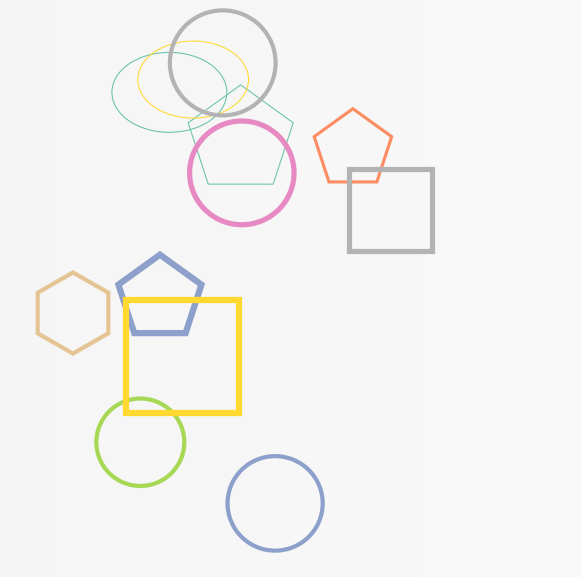[{"shape": "pentagon", "thickness": 0.5, "radius": 0.47, "center": [0.414, 0.757]}, {"shape": "oval", "thickness": 0.5, "radius": 0.49, "center": [0.291, 0.839]}, {"shape": "pentagon", "thickness": 1.5, "radius": 0.35, "center": [0.607, 0.741]}, {"shape": "circle", "thickness": 2, "radius": 0.41, "center": [0.473, 0.127]}, {"shape": "pentagon", "thickness": 3, "radius": 0.38, "center": [0.275, 0.483]}, {"shape": "circle", "thickness": 2.5, "radius": 0.45, "center": [0.416, 0.7]}, {"shape": "circle", "thickness": 2, "radius": 0.38, "center": [0.241, 0.233]}, {"shape": "oval", "thickness": 0.5, "radius": 0.48, "center": [0.332, 0.861]}, {"shape": "square", "thickness": 3, "radius": 0.49, "center": [0.314, 0.382]}, {"shape": "hexagon", "thickness": 2, "radius": 0.35, "center": [0.126, 0.457]}, {"shape": "circle", "thickness": 2, "radius": 0.45, "center": [0.383, 0.89]}, {"shape": "square", "thickness": 2.5, "radius": 0.35, "center": [0.672, 0.635]}]